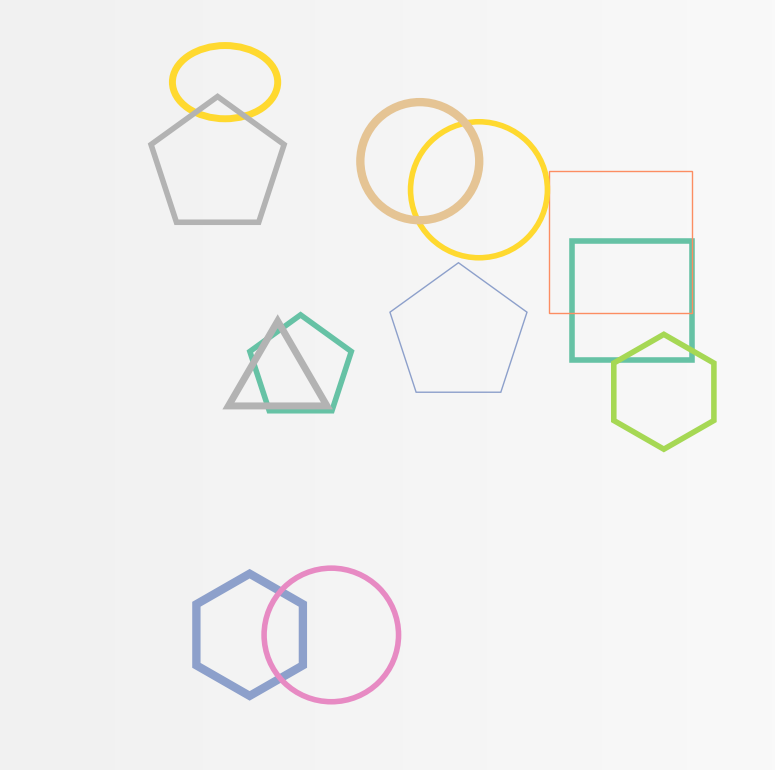[{"shape": "square", "thickness": 2, "radius": 0.39, "center": [0.815, 0.61]}, {"shape": "pentagon", "thickness": 2, "radius": 0.34, "center": [0.388, 0.522]}, {"shape": "square", "thickness": 0.5, "radius": 0.46, "center": [0.801, 0.686]}, {"shape": "hexagon", "thickness": 3, "radius": 0.4, "center": [0.322, 0.176]}, {"shape": "pentagon", "thickness": 0.5, "radius": 0.46, "center": [0.592, 0.566]}, {"shape": "circle", "thickness": 2, "radius": 0.43, "center": [0.428, 0.175]}, {"shape": "hexagon", "thickness": 2, "radius": 0.37, "center": [0.857, 0.491]}, {"shape": "oval", "thickness": 2.5, "radius": 0.34, "center": [0.29, 0.893]}, {"shape": "circle", "thickness": 2, "radius": 0.44, "center": [0.618, 0.754]}, {"shape": "circle", "thickness": 3, "radius": 0.38, "center": [0.542, 0.791]}, {"shape": "pentagon", "thickness": 2, "radius": 0.45, "center": [0.281, 0.784]}, {"shape": "triangle", "thickness": 2.5, "radius": 0.37, "center": [0.358, 0.51]}]